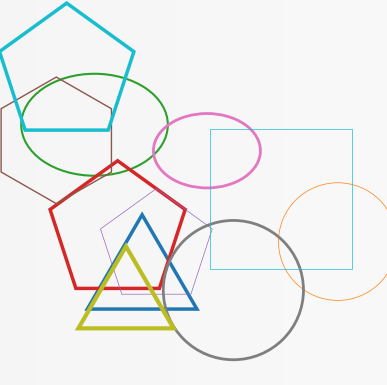[{"shape": "triangle", "thickness": 2.5, "radius": 0.82, "center": [0.367, 0.279]}, {"shape": "circle", "thickness": 0.5, "radius": 0.76, "center": [0.871, 0.373]}, {"shape": "oval", "thickness": 1.5, "radius": 0.95, "center": [0.244, 0.676]}, {"shape": "pentagon", "thickness": 2.5, "radius": 0.92, "center": [0.304, 0.399]}, {"shape": "pentagon", "thickness": 0.5, "radius": 0.76, "center": [0.404, 0.358]}, {"shape": "hexagon", "thickness": 1, "radius": 0.82, "center": [0.145, 0.635]}, {"shape": "oval", "thickness": 2, "radius": 0.69, "center": [0.534, 0.609]}, {"shape": "circle", "thickness": 2, "radius": 0.9, "center": [0.602, 0.247]}, {"shape": "triangle", "thickness": 3, "radius": 0.71, "center": [0.325, 0.218]}, {"shape": "square", "thickness": 0.5, "radius": 0.91, "center": [0.725, 0.483]}, {"shape": "pentagon", "thickness": 2.5, "radius": 0.91, "center": [0.172, 0.81]}]